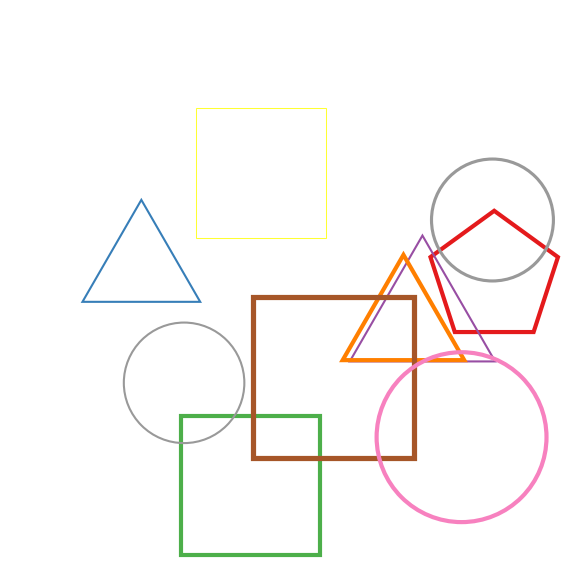[{"shape": "pentagon", "thickness": 2, "radius": 0.58, "center": [0.856, 0.518]}, {"shape": "triangle", "thickness": 1, "radius": 0.59, "center": [0.245, 0.535]}, {"shape": "square", "thickness": 2, "radius": 0.6, "center": [0.434, 0.159]}, {"shape": "triangle", "thickness": 1, "radius": 0.73, "center": [0.731, 0.446]}, {"shape": "triangle", "thickness": 2, "radius": 0.61, "center": [0.699, 0.436]}, {"shape": "square", "thickness": 0.5, "radius": 0.56, "center": [0.452, 0.699]}, {"shape": "square", "thickness": 2.5, "radius": 0.7, "center": [0.578, 0.345]}, {"shape": "circle", "thickness": 2, "radius": 0.74, "center": [0.799, 0.242]}, {"shape": "circle", "thickness": 1.5, "radius": 0.53, "center": [0.853, 0.618]}, {"shape": "circle", "thickness": 1, "radius": 0.52, "center": [0.319, 0.336]}]